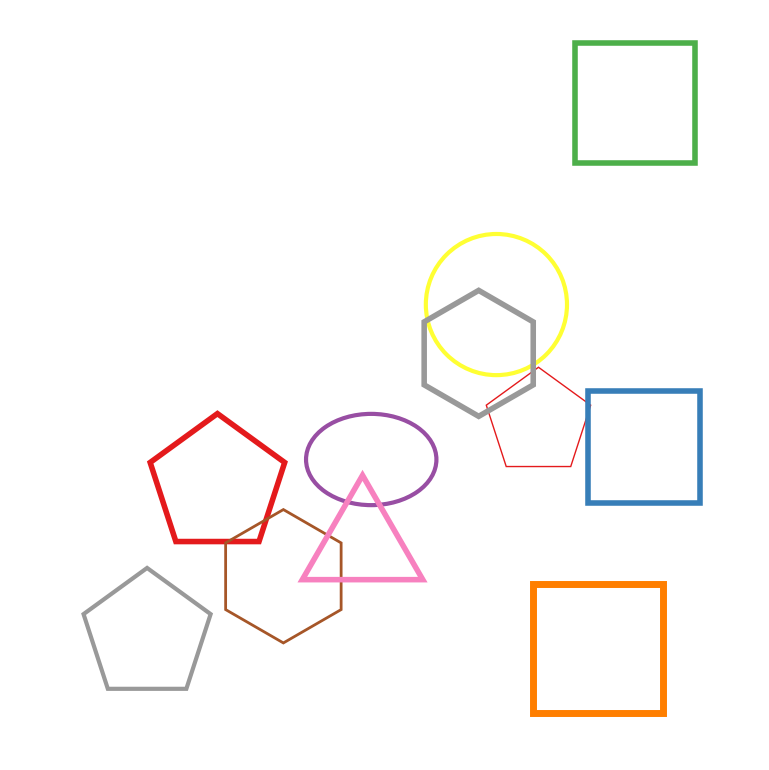[{"shape": "pentagon", "thickness": 2, "radius": 0.46, "center": [0.282, 0.371]}, {"shape": "pentagon", "thickness": 0.5, "radius": 0.36, "center": [0.699, 0.452]}, {"shape": "square", "thickness": 2, "radius": 0.36, "center": [0.836, 0.419]}, {"shape": "square", "thickness": 2, "radius": 0.39, "center": [0.825, 0.866]}, {"shape": "oval", "thickness": 1.5, "radius": 0.42, "center": [0.482, 0.403]}, {"shape": "square", "thickness": 2.5, "radius": 0.42, "center": [0.777, 0.158]}, {"shape": "circle", "thickness": 1.5, "radius": 0.46, "center": [0.645, 0.604]}, {"shape": "hexagon", "thickness": 1, "radius": 0.43, "center": [0.368, 0.252]}, {"shape": "triangle", "thickness": 2, "radius": 0.45, "center": [0.471, 0.292]}, {"shape": "hexagon", "thickness": 2, "radius": 0.41, "center": [0.622, 0.541]}, {"shape": "pentagon", "thickness": 1.5, "radius": 0.43, "center": [0.191, 0.176]}]